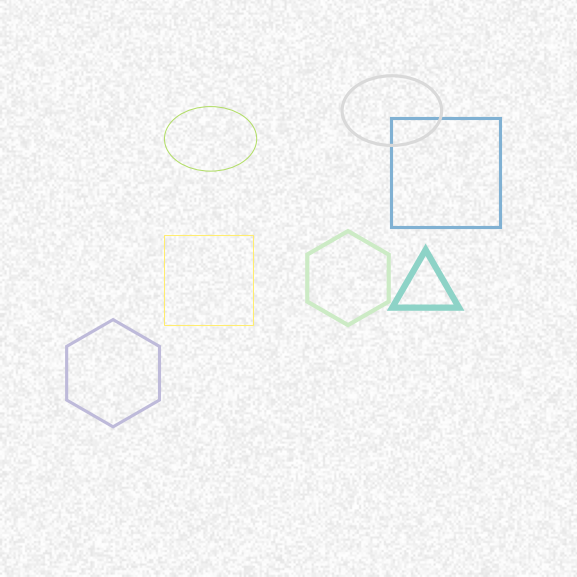[{"shape": "triangle", "thickness": 3, "radius": 0.33, "center": [0.737, 0.5]}, {"shape": "hexagon", "thickness": 1.5, "radius": 0.46, "center": [0.196, 0.353]}, {"shape": "square", "thickness": 1.5, "radius": 0.47, "center": [0.771, 0.7]}, {"shape": "oval", "thickness": 0.5, "radius": 0.4, "center": [0.365, 0.759]}, {"shape": "oval", "thickness": 1.5, "radius": 0.43, "center": [0.679, 0.808]}, {"shape": "hexagon", "thickness": 2, "radius": 0.41, "center": [0.603, 0.518]}, {"shape": "square", "thickness": 0.5, "radius": 0.39, "center": [0.361, 0.514]}]